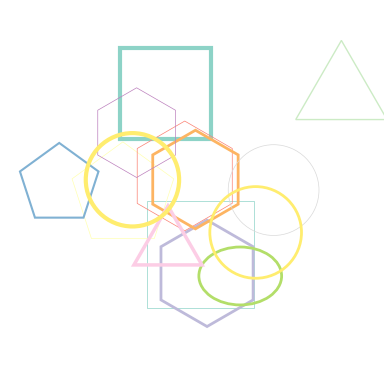[{"shape": "square", "thickness": 0.5, "radius": 0.7, "center": [0.52, 0.338]}, {"shape": "square", "thickness": 3, "radius": 0.59, "center": [0.429, 0.758]}, {"shape": "pentagon", "thickness": 0.5, "radius": 0.69, "center": [0.319, 0.493]}, {"shape": "hexagon", "thickness": 2, "radius": 0.69, "center": [0.538, 0.29]}, {"shape": "hexagon", "thickness": 0.5, "radius": 0.71, "center": [0.48, 0.543]}, {"shape": "pentagon", "thickness": 1.5, "radius": 0.54, "center": [0.154, 0.521]}, {"shape": "hexagon", "thickness": 2, "radius": 0.64, "center": [0.508, 0.534]}, {"shape": "oval", "thickness": 2, "radius": 0.54, "center": [0.624, 0.283]}, {"shape": "triangle", "thickness": 2.5, "radius": 0.51, "center": [0.436, 0.363]}, {"shape": "circle", "thickness": 0.5, "radius": 0.59, "center": [0.711, 0.506]}, {"shape": "hexagon", "thickness": 0.5, "radius": 0.58, "center": [0.355, 0.655]}, {"shape": "triangle", "thickness": 1, "radius": 0.68, "center": [0.887, 0.758]}, {"shape": "circle", "thickness": 2, "radius": 0.6, "center": [0.664, 0.396]}, {"shape": "circle", "thickness": 3, "radius": 0.61, "center": [0.344, 0.533]}]